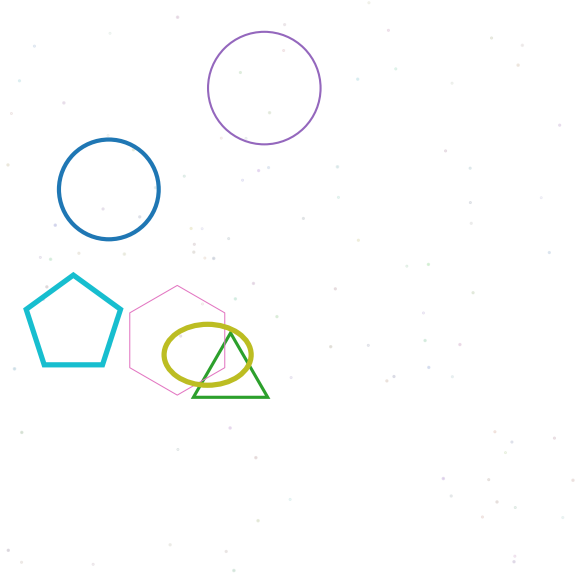[{"shape": "circle", "thickness": 2, "radius": 0.43, "center": [0.188, 0.671]}, {"shape": "triangle", "thickness": 1.5, "radius": 0.37, "center": [0.399, 0.348]}, {"shape": "circle", "thickness": 1, "radius": 0.49, "center": [0.458, 0.847]}, {"shape": "hexagon", "thickness": 0.5, "radius": 0.47, "center": [0.307, 0.41]}, {"shape": "oval", "thickness": 2.5, "radius": 0.38, "center": [0.36, 0.385]}, {"shape": "pentagon", "thickness": 2.5, "radius": 0.43, "center": [0.127, 0.437]}]